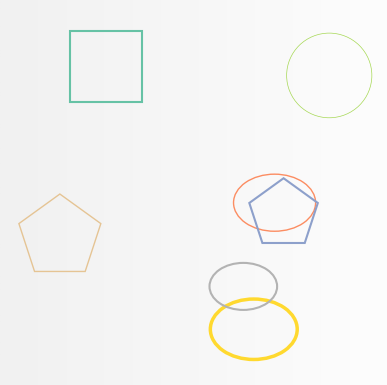[{"shape": "square", "thickness": 1.5, "radius": 0.46, "center": [0.274, 0.827]}, {"shape": "oval", "thickness": 1, "radius": 0.53, "center": [0.709, 0.473]}, {"shape": "pentagon", "thickness": 1.5, "radius": 0.46, "center": [0.732, 0.444]}, {"shape": "circle", "thickness": 0.5, "radius": 0.55, "center": [0.85, 0.804]}, {"shape": "oval", "thickness": 2.5, "radius": 0.56, "center": [0.655, 0.145]}, {"shape": "pentagon", "thickness": 1, "radius": 0.56, "center": [0.154, 0.385]}, {"shape": "oval", "thickness": 1.5, "radius": 0.44, "center": [0.628, 0.256]}]